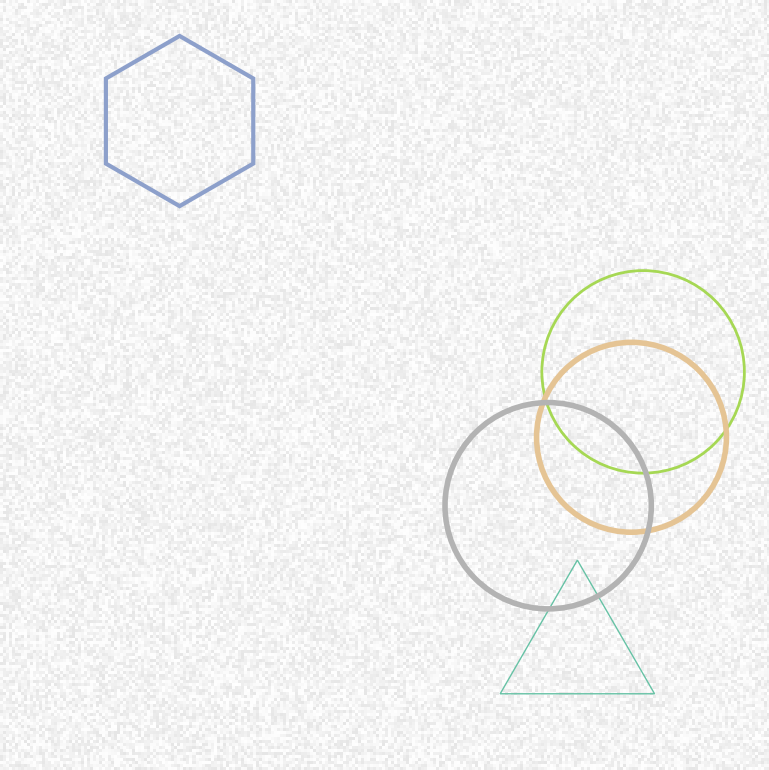[{"shape": "triangle", "thickness": 0.5, "radius": 0.58, "center": [0.75, 0.157]}, {"shape": "hexagon", "thickness": 1.5, "radius": 0.55, "center": [0.233, 0.843]}, {"shape": "circle", "thickness": 1, "radius": 0.66, "center": [0.835, 0.517]}, {"shape": "circle", "thickness": 2, "radius": 0.62, "center": [0.82, 0.432]}, {"shape": "circle", "thickness": 2, "radius": 0.67, "center": [0.712, 0.343]}]